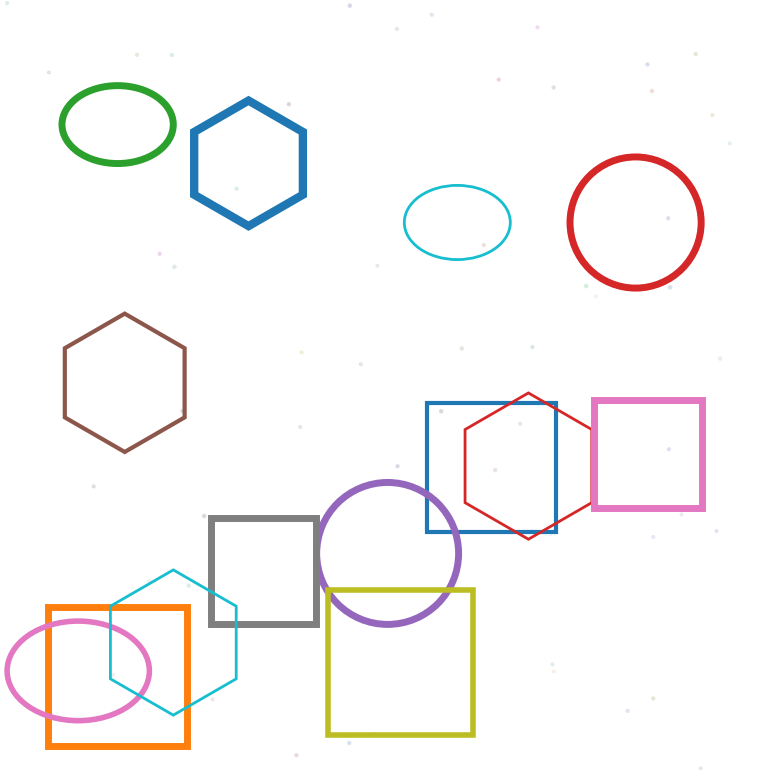[{"shape": "hexagon", "thickness": 3, "radius": 0.41, "center": [0.323, 0.788]}, {"shape": "square", "thickness": 1.5, "radius": 0.42, "center": [0.639, 0.393]}, {"shape": "square", "thickness": 2.5, "radius": 0.45, "center": [0.153, 0.122]}, {"shape": "oval", "thickness": 2.5, "radius": 0.36, "center": [0.153, 0.838]}, {"shape": "hexagon", "thickness": 1, "radius": 0.47, "center": [0.686, 0.395]}, {"shape": "circle", "thickness": 2.5, "radius": 0.43, "center": [0.825, 0.711]}, {"shape": "circle", "thickness": 2.5, "radius": 0.46, "center": [0.503, 0.281]}, {"shape": "hexagon", "thickness": 1.5, "radius": 0.45, "center": [0.162, 0.503]}, {"shape": "oval", "thickness": 2, "radius": 0.46, "center": [0.102, 0.129]}, {"shape": "square", "thickness": 2.5, "radius": 0.35, "center": [0.842, 0.411]}, {"shape": "square", "thickness": 2.5, "radius": 0.34, "center": [0.343, 0.259]}, {"shape": "square", "thickness": 2, "radius": 0.47, "center": [0.52, 0.14]}, {"shape": "oval", "thickness": 1, "radius": 0.34, "center": [0.594, 0.711]}, {"shape": "hexagon", "thickness": 1, "radius": 0.47, "center": [0.225, 0.166]}]